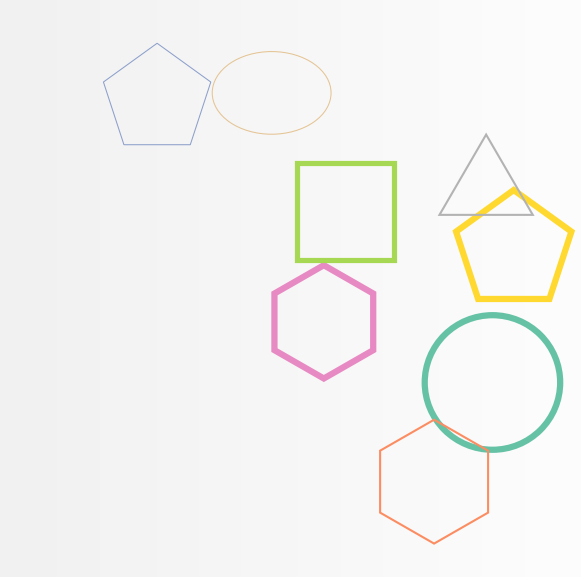[{"shape": "circle", "thickness": 3, "radius": 0.58, "center": [0.847, 0.337]}, {"shape": "hexagon", "thickness": 1, "radius": 0.54, "center": [0.747, 0.165]}, {"shape": "pentagon", "thickness": 0.5, "radius": 0.49, "center": [0.27, 0.827]}, {"shape": "hexagon", "thickness": 3, "radius": 0.49, "center": [0.557, 0.442]}, {"shape": "square", "thickness": 2.5, "radius": 0.42, "center": [0.595, 0.633]}, {"shape": "pentagon", "thickness": 3, "radius": 0.52, "center": [0.884, 0.566]}, {"shape": "oval", "thickness": 0.5, "radius": 0.51, "center": [0.467, 0.838]}, {"shape": "triangle", "thickness": 1, "radius": 0.46, "center": [0.836, 0.673]}]